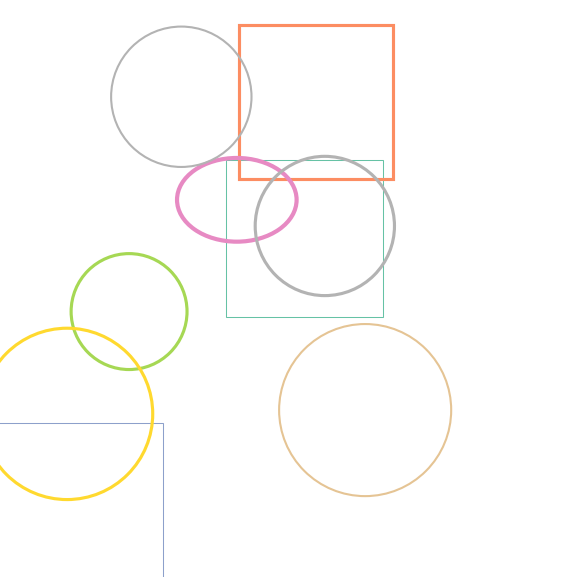[{"shape": "square", "thickness": 0.5, "radius": 0.68, "center": [0.527, 0.586]}, {"shape": "square", "thickness": 1.5, "radius": 0.66, "center": [0.548, 0.823]}, {"shape": "square", "thickness": 0.5, "radius": 0.72, "center": [0.137, 0.123]}, {"shape": "oval", "thickness": 2, "radius": 0.52, "center": [0.41, 0.653]}, {"shape": "circle", "thickness": 1.5, "radius": 0.5, "center": [0.224, 0.46]}, {"shape": "circle", "thickness": 1.5, "radius": 0.74, "center": [0.116, 0.282]}, {"shape": "circle", "thickness": 1, "radius": 0.74, "center": [0.632, 0.289]}, {"shape": "circle", "thickness": 1.5, "radius": 0.6, "center": [0.562, 0.608]}, {"shape": "circle", "thickness": 1, "radius": 0.61, "center": [0.314, 0.832]}]